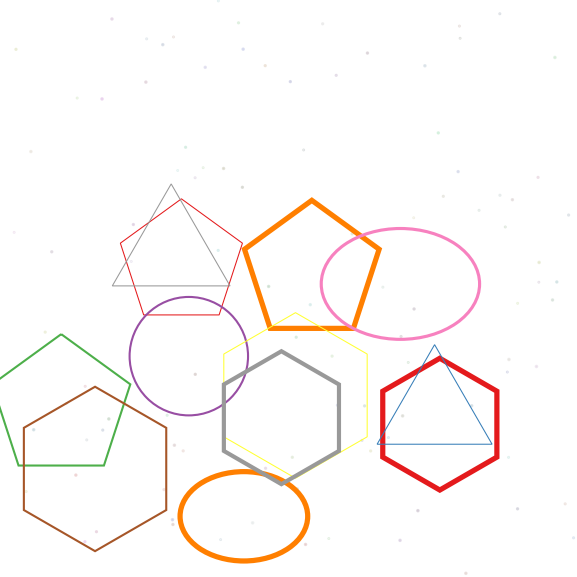[{"shape": "hexagon", "thickness": 2.5, "radius": 0.57, "center": [0.762, 0.265]}, {"shape": "pentagon", "thickness": 0.5, "radius": 0.56, "center": [0.314, 0.544]}, {"shape": "triangle", "thickness": 0.5, "radius": 0.57, "center": [0.753, 0.287]}, {"shape": "pentagon", "thickness": 1, "radius": 0.63, "center": [0.106, 0.295]}, {"shape": "circle", "thickness": 1, "radius": 0.51, "center": [0.327, 0.382]}, {"shape": "oval", "thickness": 2.5, "radius": 0.55, "center": [0.422, 0.105]}, {"shape": "pentagon", "thickness": 2.5, "radius": 0.61, "center": [0.54, 0.53]}, {"shape": "hexagon", "thickness": 0.5, "radius": 0.72, "center": [0.512, 0.314]}, {"shape": "hexagon", "thickness": 1, "radius": 0.71, "center": [0.165, 0.187]}, {"shape": "oval", "thickness": 1.5, "radius": 0.69, "center": [0.693, 0.507]}, {"shape": "triangle", "thickness": 0.5, "radius": 0.59, "center": [0.296, 0.563]}, {"shape": "hexagon", "thickness": 2, "radius": 0.58, "center": [0.487, 0.276]}]